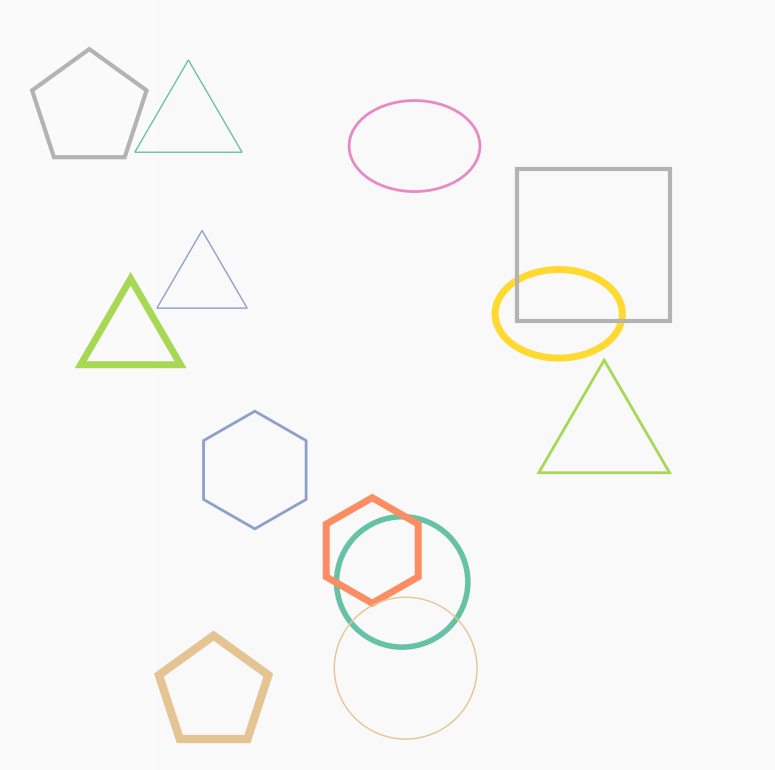[{"shape": "triangle", "thickness": 0.5, "radius": 0.4, "center": [0.243, 0.842]}, {"shape": "circle", "thickness": 2, "radius": 0.42, "center": [0.519, 0.244]}, {"shape": "hexagon", "thickness": 2.5, "radius": 0.34, "center": [0.48, 0.285]}, {"shape": "triangle", "thickness": 0.5, "radius": 0.34, "center": [0.261, 0.633]}, {"shape": "hexagon", "thickness": 1, "radius": 0.38, "center": [0.329, 0.39]}, {"shape": "oval", "thickness": 1, "radius": 0.42, "center": [0.535, 0.81]}, {"shape": "triangle", "thickness": 2.5, "radius": 0.37, "center": [0.169, 0.564]}, {"shape": "triangle", "thickness": 1, "radius": 0.49, "center": [0.78, 0.435]}, {"shape": "oval", "thickness": 2.5, "radius": 0.41, "center": [0.721, 0.592]}, {"shape": "circle", "thickness": 0.5, "radius": 0.46, "center": [0.523, 0.132]}, {"shape": "pentagon", "thickness": 3, "radius": 0.37, "center": [0.276, 0.1]}, {"shape": "pentagon", "thickness": 1.5, "radius": 0.39, "center": [0.115, 0.859]}, {"shape": "square", "thickness": 1.5, "radius": 0.49, "center": [0.766, 0.682]}]